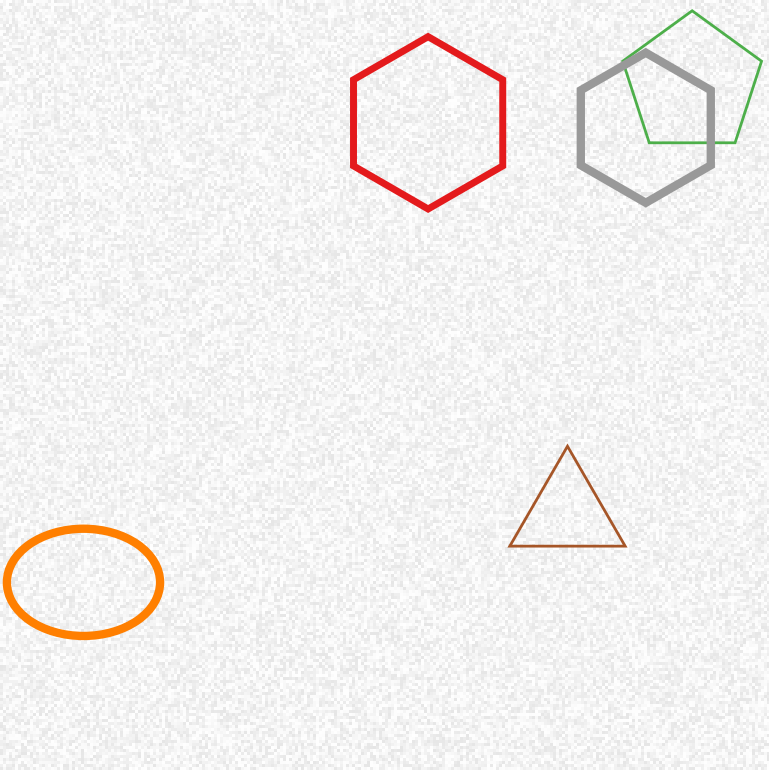[{"shape": "hexagon", "thickness": 2.5, "radius": 0.56, "center": [0.556, 0.84]}, {"shape": "pentagon", "thickness": 1, "radius": 0.47, "center": [0.899, 0.891]}, {"shape": "oval", "thickness": 3, "radius": 0.5, "center": [0.108, 0.244]}, {"shape": "triangle", "thickness": 1, "radius": 0.43, "center": [0.737, 0.334]}, {"shape": "hexagon", "thickness": 3, "radius": 0.49, "center": [0.839, 0.834]}]